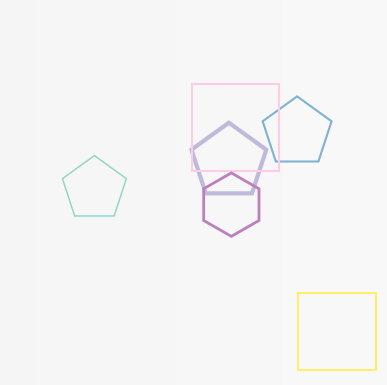[{"shape": "pentagon", "thickness": 1, "radius": 0.43, "center": [0.244, 0.509]}, {"shape": "pentagon", "thickness": 3, "radius": 0.51, "center": [0.591, 0.58]}, {"shape": "pentagon", "thickness": 1.5, "radius": 0.47, "center": [0.767, 0.656]}, {"shape": "square", "thickness": 1.5, "radius": 0.56, "center": [0.607, 0.669]}, {"shape": "hexagon", "thickness": 2, "radius": 0.41, "center": [0.597, 0.468]}, {"shape": "square", "thickness": 1.5, "radius": 0.51, "center": [0.87, 0.139]}]